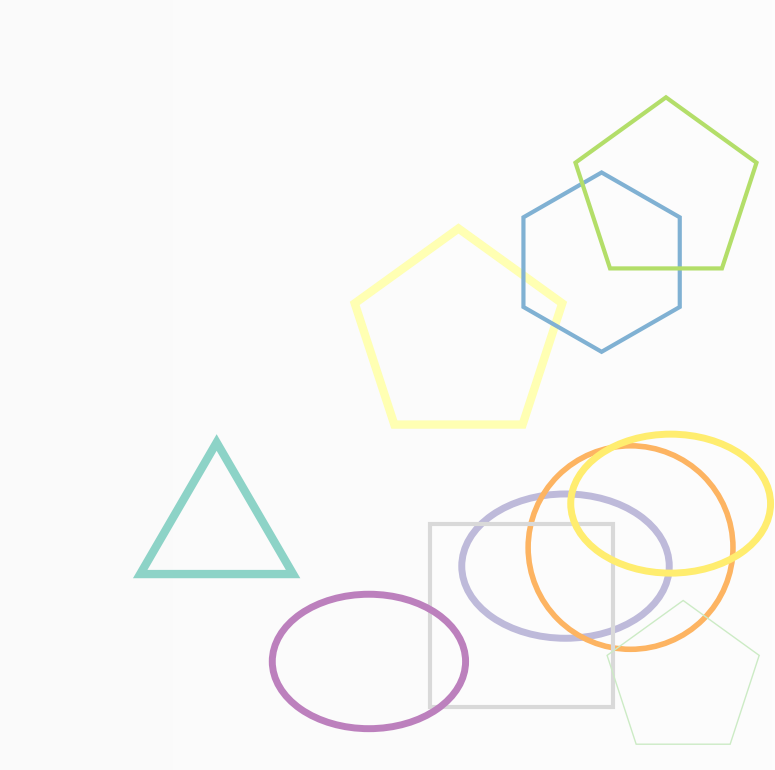[{"shape": "triangle", "thickness": 3, "radius": 0.57, "center": [0.28, 0.311]}, {"shape": "pentagon", "thickness": 3, "radius": 0.7, "center": [0.592, 0.563]}, {"shape": "oval", "thickness": 2.5, "radius": 0.67, "center": [0.73, 0.265]}, {"shape": "hexagon", "thickness": 1.5, "radius": 0.58, "center": [0.776, 0.66]}, {"shape": "circle", "thickness": 2, "radius": 0.66, "center": [0.814, 0.289]}, {"shape": "pentagon", "thickness": 1.5, "radius": 0.61, "center": [0.859, 0.751]}, {"shape": "square", "thickness": 1.5, "radius": 0.59, "center": [0.673, 0.201]}, {"shape": "oval", "thickness": 2.5, "radius": 0.62, "center": [0.476, 0.141]}, {"shape": "pentagon", "thickness": 0.5, "radius": 0.52, "center": [0.881, 0.117]}, {"shape": "oval", "thickness": 2.5, "radius": 0.64, "center": [0.865, 0.346]}]